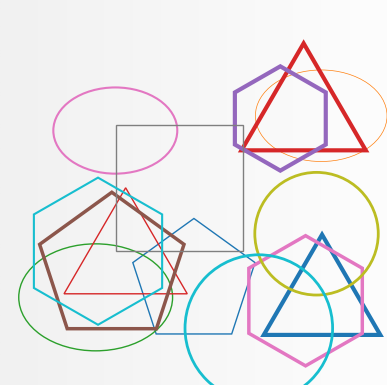[{"shape": "pentagon", "thickness": 1, "radius": 0.83, "center": [0.5, 0.267]}, {"shape": "triangle", "thickness": 3, "radius": 0.87, "center": [0.831, 0.217]}, {"shape": "oval", "thickness": 0.5, "radius": 0.85, "center": [0.829, 0.699]}, {"shape": "oval", "thickness": 1, "radius": 0.99, "center": [0.247, 0.228]}, {"shape": "triangle", "thickness": 3, "radius": 0.93, "center": [0.784, 0.702]}, {"shape": "triangle", "thickness": 1, "radius": 0.92, "center": [0.324, 0.329]}, {"shape": "hexagon", "thickness": 3, "radius": 0.68, "center": [0.723, 0.692]}, {"shape": "pentagon", "thickness": 2.5, "radius": 0.98, "center": [0.289, 0.305]}, {"shape": "hexagon", "thickness": 2.5, "radius": 0.85, "center": [0.789, 0.219]}, {"shape": "oval", "thickness": 1.5, "radius": 0.8, "center": [0.298, 0.661]}, {"shape": "square", "thickness": 1, "radius": 0.82, "center": [0.463, 0.511]}, {"shape": "circle", "thickness": 2, "radius": 0.8, "center": [0.817, 0.393]}, {"shape": "circle", "thickness": 2, "radius": 0.95, "center": [0.668, 0.148]}, {"shape": "hexagon", "thickness": 1.5, "radius": 0.96, "center": [0.253, 0.348]}]